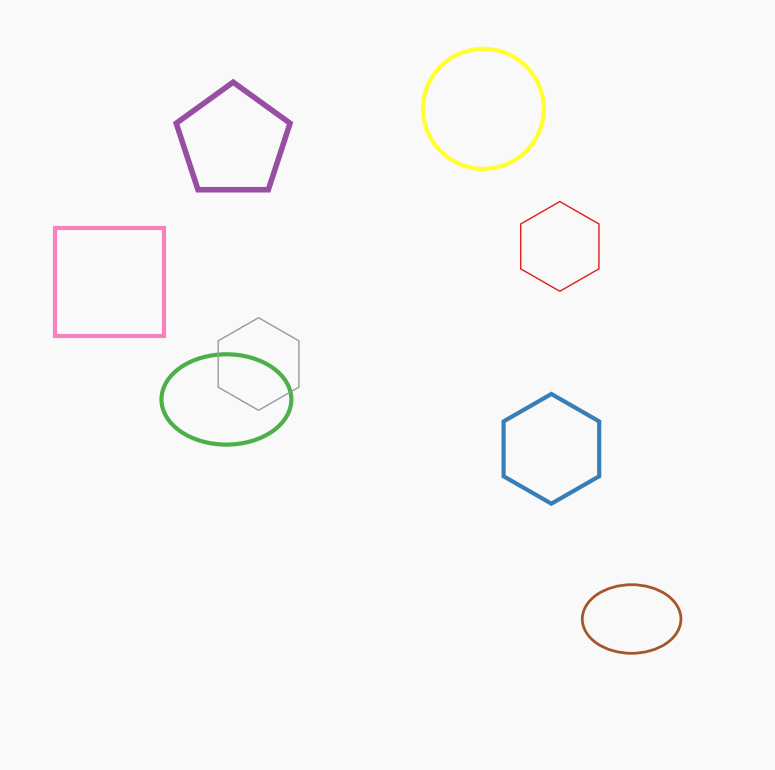[{"shape": "hexagon", "thickness": 0.5, "radius": 0.29, "center": [0.722, 0.68]}, {"shape": "hexagon", "thickness": 1.5, "radius": 0.36, "center": [0.711, 0.417]}, {"shape": "oval", "thickness": 1.5, "radius": 0.42, "center": [0.292, 0.481]}, {"shape": "pentagon", "thickness": 2, "radius": 0.39, "center": [0.301, 0.816]}, {"shape": "circle", "thickness": 1.5, "radius": 0.39, "center": [0.624, 0.859]}, {"shape": "oval", "thickness": 1, "radius": 0.32, "center": [0.815, 0.196]}, {"shape": "square", "thickness": 1.5, "radius": 0.35, "center": [0.141, 0.634]}, {"shape": "hexagon", "thickness": 0.5, "radius": 0.3, "center": [0.334, 0.527]}]